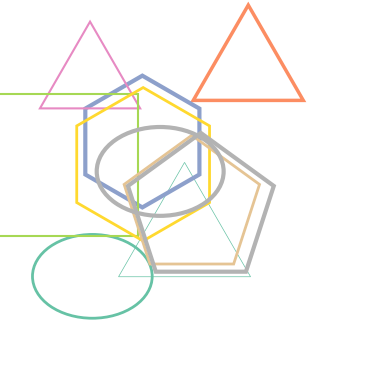[{"shape": "oval", "thickness": 2, "radius": 0.78, "center": [0.24, 0.282]}, {"shape": "triangle", "thickness": 0.5, "radius": 0.99, "center": [0.479, 0.38]}, {"shape": "triangle", "thickness": 2.5, "radius": 0.83, "center": [0.645, 0.822]}, {"shape": "hexagon", "thickness": 3, "radius": 0.86, "center": [0.37, 0.632]}, {"shape": "triangle", "thickness": 1.5, "radius": 0.75, "center": [0.234, 0.794]}, {"shape": "square", "thickness": 1.5, "radius": 0.92, "center": [0.175, 0.572]}, {"shape": "hexagon", "thickness": 2, "radius": 1.0, "center": [0.372, 0.573]}, {"shape": "pentagon", "thickness": 2, "radius": 0.92, "center": [0.498, 0.464]}, {"shape": "oval", "thickness": 3, "radius": 0.82, "center": [0.416, 0.555]}, {"shape": "pentagon", "thickness": 3, "radius": 1.0, "center": [0.522, 0.455]}]